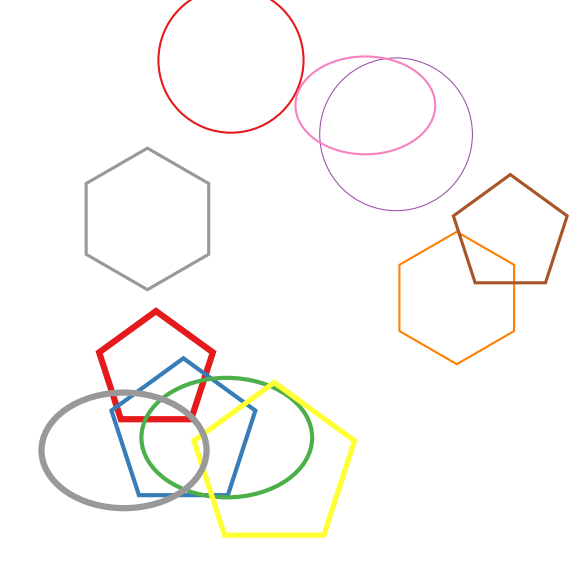[{"shape": "circle", "thickness": 1, "radius": 0.63, "center": [0.4, 0.895]}, {"shape": "pentagon", "thickness": 3, "radius": 0.52, "center": [0.27, 0.357]}, {"shape": "pentagon", "thickness": 2, "radius": 0.66, "center": [0.318, 0.248]}, {"shape": "oval", "thickness": 2, "radius": 0.74, "center": [0.393, 0.241]}, {"shape": "circle", "thickness": 0.5, "radius": 0.66, "center": [0.686, 0.767]}, {"shape": "hexagon", "thickness": 1, "radius": 0.57, "center": [0.791, 0.483]}, {"shape": "pentagon", "thickness": 2.5, "radius": 0.73, "center": [0.475, 0.191]}, {"shape": "pentagon", "thickness": 1.5, "radius": 0.52, "center": [0.884, 0.593]}, {"shape": "oval", "thickness": 1, "radius": 0.61, "center": [0.633, 0.817]}, {"shape": "oval", "thickness": 3, "radius": 0.71, "center": [0.215, 0.219]}, {"shape": "hexagon", "thickness": 1.5, "radius": 0.61, "center": [0.255, 0.62]}]